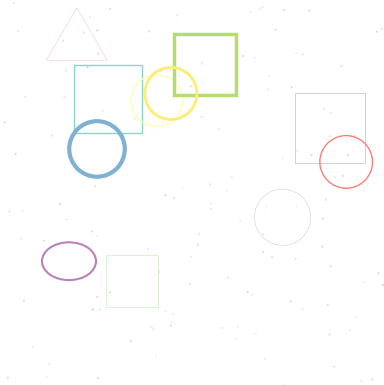[{"shape": "square", "thickness": 1, "radius": 0.44, "center": [0.281, 0.742]}, {"shape": "circle", "thickness": 1, "radius": 0.34, "center": [0.407, 0.739]}, {"shape": "square", "thickness": 0.5, "radius": 0.45, "center": [0.857, 0.667]}, {"shape": "circle", "thickness": 1, "radius": 0.34, "center": [0.899, 0.579]}, {"shape": "circle", "thickness": 3, "radius": 0.36, "center": [0.252, 0.613]}, {"shape": "square", "thickness": 2.5, "radius": 0.4, "center": [0.532, 0.832]}, {"shape": "triangle", "thickness": 0.5, "radius": 0.46, "center": [0.2, 0.889]}, {"shape": "circle", "thickness": 0.5, "radius": 0.37, "center": [0.734, 0.436]}, {"shape": "oval", "thickness": 1.5, "radius": 0.35, "center": [0.179, 0.322]}, {"shape": "square", "thickness": 0.5, "radius": 0.34, "center": [0.343, 0.271]}, {"shape": "circle", "thickness": 2, "radius": 0.34, "center": [0.444, 0.757]}]